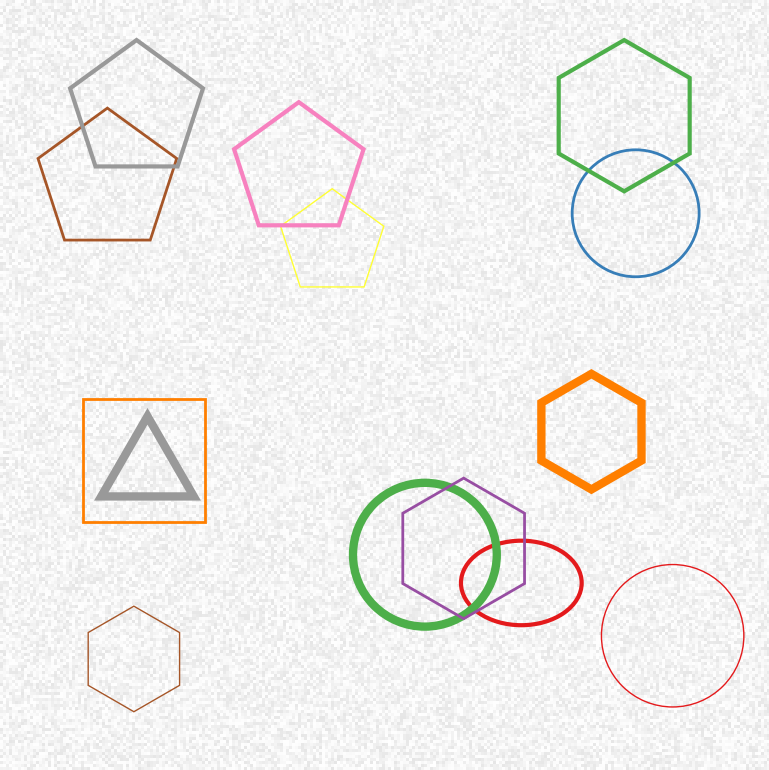[{"shape": "circle", "thickness": 0.5, "radius": 0.46, "center": [0.874, 0.174]}, {"shape": "oval", "thickness": 1.5, "radius": 0.39, "center": [0.677, 0.243]}, {"shape": "circle", "thickness": 1, "radius": 0.41, "center": [0.826, 0.723]}, {"shape": "circle", "thickness": 3, "radius": 0.47, "center": [0.552, 0.28]}, {"shape": "hexagon", "thickness": 1.5, "radius": 0.49, "center": [0.811, 0.85]}, {"shape": "hexagon", "thickness": 1, "radius": 0.46, "center": [0.602, 0.288]}, {"shape": "hexagon", "thickness": 3, "radius": 0.38, "center": [0.768, 0.439]}, {"shape": "square", "thickness": 1, "radius": 0.4, "center": [0.187, 0.402]}, {"shape": "pentagon", "thickness": 0.5, "radius": 0.35, "center": [0.431, 0.684]}, {"shape": "pentagon", "thickness": 1, "radius": 0.47, "center": [0.139, 0.765]}, {"shape": "hexagon", "thickness": 0.5, "radius": 0.34, "center": [0.174, 0.144]}, {"shape": "pentagon", "thickness": 1.5, "radius": 0.44, "center": [0.388, 0.779]}, {"shape": "pentagon", "thickness": 1.5, "radius": 0.45, "center": [0.177, 0.857]}, {"shape": "triangle", "thickness": 3, "radius": 0.35, "center": [0.192, 0.39]}]